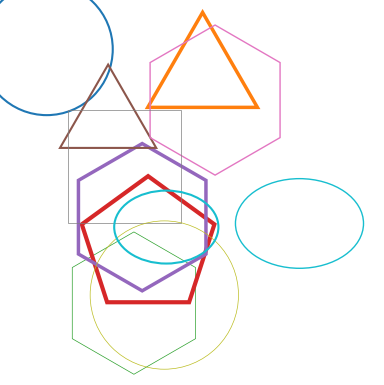[{"shape": "circle", "thickness": 1.5, "radius": 0.86, "center": [0.121, 0.872]}, {"shape": "triangle", "thickness": 2.5, "radius": 0.82, "center": [0.526, 0.803]}, {"shape": "hexagon", "thickness": 0.5, "radius": 0.92, "center": [0.348, 0.213]}, {"shape": "pentagon", "thickness": 3, "radius": 0.91, "center": [0.385, 0.361]}, {"shape": "hexagon", "thickness": 2.5, "radius": 0.96, "center": [0.369, 0.436]}, {"shape": "triangle", "thickness": 1.5, "radius": 0.72, "center": [0.281, 0.688]}, {"shape": "hexagon", "thickness": 1, "radius": 0.97, "center": [0.559, 0.74]}, {"shape": "square", "thickness": 0.5, "radius": 0.74, "center": [0.323, 0.567]}, {"shape": "circle", "thickness": 0.5, "radius": 0.96, "center": [0.427, 0.234]}, {"shape": "oval", "thickness": 1.5, "radius": 0.68, "center": [0.432, 0.41]}, {"shape": "oval", "thickness": 1, "radius": 0.83, "center": [0.778, 0.42]}]